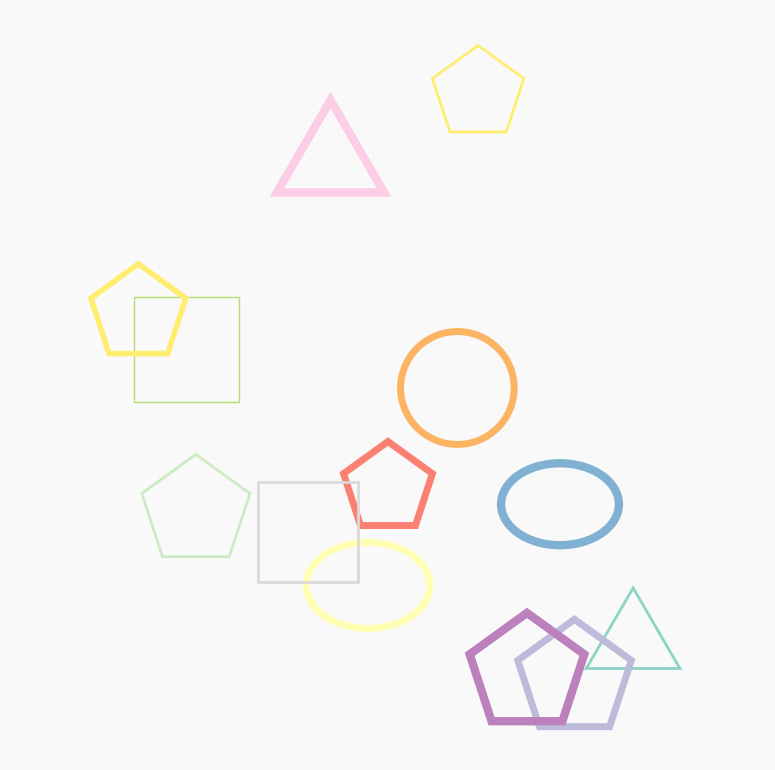[{"shape": "triangle", "thickness": 1, "radius": 0.35, "center": [0.817, 0.167]}, {"shape": "oval", "thickness": 2.5, "radius": 0.4, "center": [0.475, 0.24]}, {"shape": "pentagon", "thickness": 2.5, "radius": 0.39, "center": [0.741, 0.119]}, {"shape": "pentagon", "thickness": 2.5, "radius": 0.3, "center": [0.501, 0.366]}, {"shape": "oval", "thickness": 3, "radius": 0.38, "center": [0.723, 0.345]}, {"shape": "circle", "thickness": 2.5, "radius": 0.37, "center": [0.59, 0.496]}, {"shape": "square", "thickness": 0.5, "radius": 0.34, "center": [0.241, 0.546]}, {"shape": "triangle", "thickness": 3, "radius": 0.4, "center": [0.426, 0.79]}, {"shape": "square", "thickness": 1, "radius": 0.32, "center": [0.397, 0.309]}, {"shape": "pentagon", "thickness": 3, "radius": 0.39, "center": [0.68, 0.126]}, {"shape": "pentagon", "thickness": 1, "radius": 0.37, "center": [0.253, 0.336]}, {"shape": "pentagon", "thickness": 2, "radius": 0.32, "center": [0.179, 0.593]}, {"shape": "pentagon", "thickness": 1, "radius": 0.31, "center": [0.617, 0.879]}]